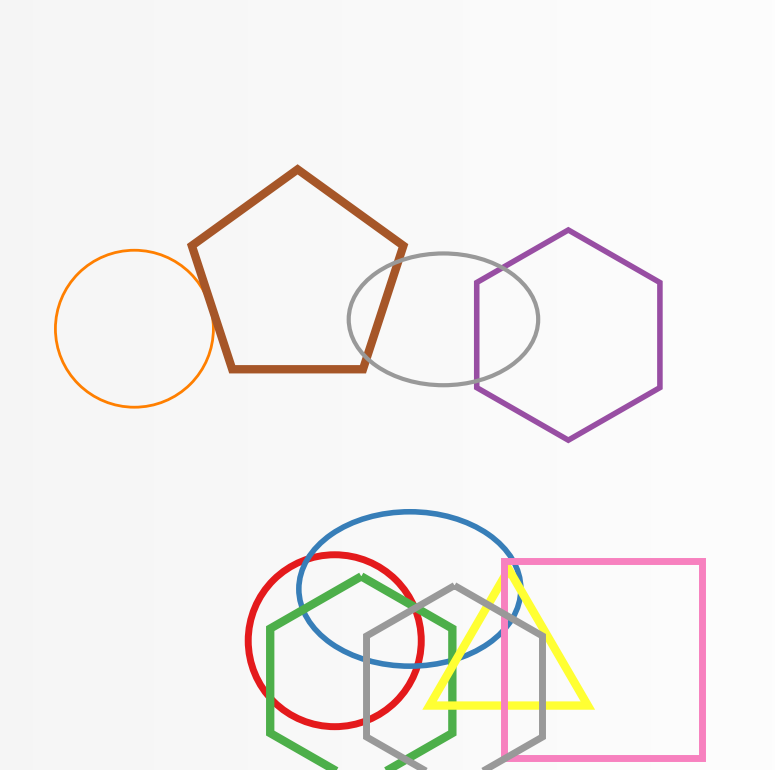[{"shape": "circle", "thickness": 2.5, "radius": 0.56, "center": [0.432, 0.168]}, {"shape": "oval", "thickness": 2, "radius": 0.72, "center": [0.529, 0.235]}, {"shape": "hexagon", "thickness": 3, "radius": 0.68, "center": [0.466, 0.116]}, {"shape": "hexagon", "thickness": 2, "radius": 0.68, "center": [0.733, 0.565]}, {"shape": "circle", "thickness": 1, "radius": 0.51, "center": [0.173, 0.573]}, {"shape": "triangle", "thickness": 3, "radius": 0.59, "center": [0.656, 0.143]}, {"shape": "pentagon", "thickness": 3, "radius": 0.72, "center": [0.384, 0.637]}, {"shape": "square", "thickness": 2.5, "radius": 0.64, "center": [0.778, 0.144]}, {"shape": "hexagon", "thickness": 2.5, "radius": 0.66, "center": [0.586, 0.108]}, {"shape": "oval", "thickness": 1.5, "radius": 0.61, "center": [0.572, 0.585]}]